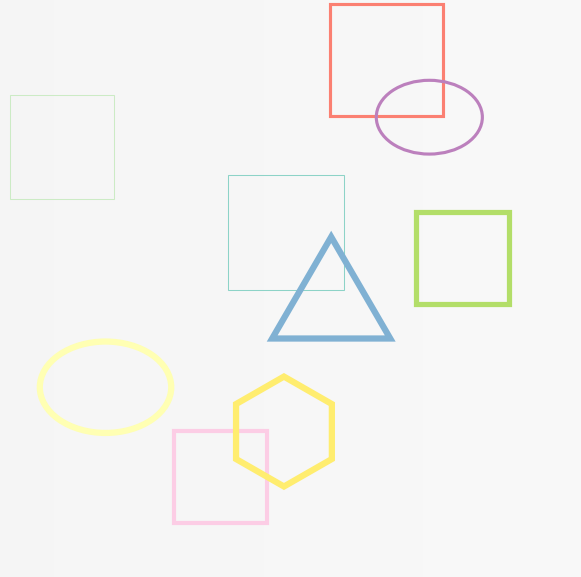[{"shape": "square", "thickness": 0.5, "radius": 0.5, "center": [0.492, 0.597]}, {"shape": "oval", "thickness": 3, "radius": 0.57, "center": [0.182, 0.329]}, {"shape": "square", "thickness": 1.5, "radius": 0.49, "center": [0.664, 0.895]}, {"shape": "triangle", "thickness": 3, "radius": 0.59, "center": [0.57, 0.472]}, {"shape": "square", "thickness": 2.5, "radius": 0.4, "center": [0.795, 0.553]}, {"shape": "square", "thickness": 2, "radius": 0.4, "center": [0.379, 0.173]}, {"shape": "oval", "thickness": 1.5, "radius": 0.46, "center": [0.739, 0.796]}, {"shape": "square", "thickness": 0.5, "radius": 0.45, "center": [0.107, 0.744]}, {"shape": "hexagon", "thickness": 3, "radius": 0.48, "center": [0.489, 0.252]}]